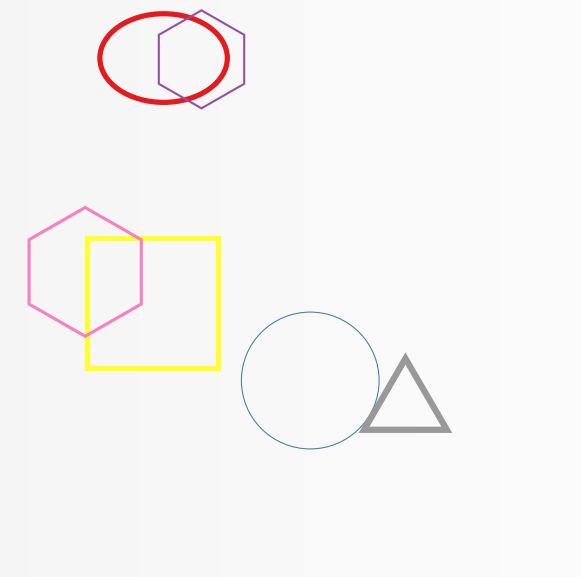[{"shape": "oval", "thickness": 2.5, "radius": 0.55, "center": [0.281, 0.899]}, {"shape": "circle", "thickness": 0.5, "radius": 0.59, "center": [0.534, 0.34]}, {"shape": "hexagon", "thickness": 1, "radius": 0.42, "center": [0.347, 0.896]}, {"shape": "square", "thickness": 2.5, "radius": 0.56, "center": [0.263, 0.475]}, {"shape": "hexagon", "thickness": 1.5, "radius": 0.56, "center": [0.147, 0.528]}, {"shape": "triangle", "thickness": 3, "radius": 0.41, "center": [0.698, 0.296]}]